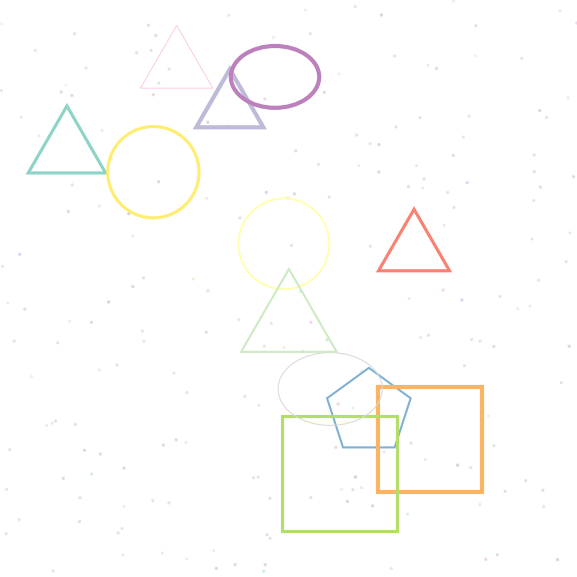[{"shape": "triangle", "thickness": 1.5, "radius": 0.39, "center": [0.116, 0.738]}, {"shape": "circle", "thickness": 1, "radius": 0.39, "center": [0.492, 0.577]}, {"shape": "triangle", "thickness": 2, "radius": 0.34, "center": [0.398, 0.812]}, {"shape": "triangle", "thickness": 1.5, "radius": 0.36, "center": [0.717, 0.566]}, {"shape": "pentagon", "thickness": 1, "radius": 0.38, "center": [0.639, 0.286]}, {"shape": "square", "thickness": 2, "radius": 0.45, "center": [0.744, 0.238]}, {"shape": "square", "thickness": 1.5, "radius": 0.5, "center": [0.588, 0.179]}, {"shape": "triangle", "thickness": 0.5, "radius": 0.36, "center": [0.306, 0.883]}, {"shape": "oval", "thickness": 0.5, "radius": 0.45, "center": [0.572, 0.326]}, {"shape": "oval", "thickness": 2, "radius": 0.38, "center": [0.476, 0.866]}, {"shape": "triangle", "thickness": 1, "radius": 0.48, "center": [0.5, 0.438]}, {"shape": "circle", "thickness": 1.5, "radius": 0.4, "center": [0.266, 0.701]}]